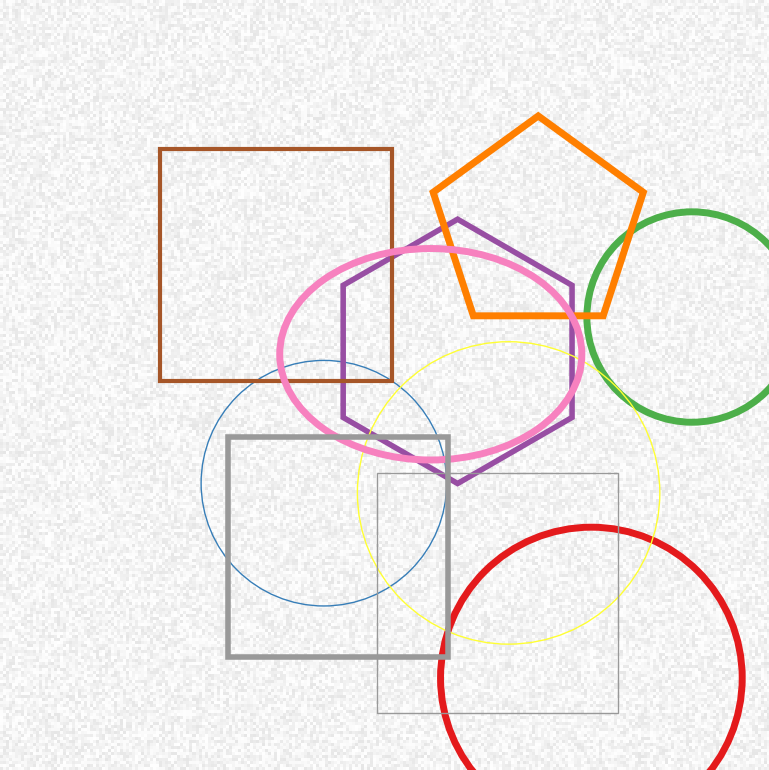[{"shape": "circle", "thickness": 2.5, "radius": 0.98, "center": [0.768, 0.119]}, {"shape": "circle", "thickness": 0.5, "radius": 0.8, "center": [0.421, 0.372]}, {"shape": "circle", "thickness": 2.5, "radius": 0.68, "center": [0.899, 0.588]}, {"shape": "hexagon", "thickness": 2, "radius": 0.86, "center": [0.594, 0.544]}, {"shape": "pentagon", "thickness": 2.5, "radius": 0.72, "center": [0.699, 0.706]}, {"shape": "circle", "thickness": 0.5, "radius": 0.98, "center": [0.661, 0.36]}, {"shape": "square", "thickness": 1.5, "radius": 0.75, "center": [0.358, 0.655]}, {"shape": "oval", "thickness": 2.5, "radius": 0.98, "center": [0.559, 0.54]}, {"shape": "square", "thickness": 0.5, "radius": 0.78, "center": [0.646, 0.23]}, {"shape": "square", "thickness": 2, "radius": 0.71, "center": [0.438, 0.29]}]